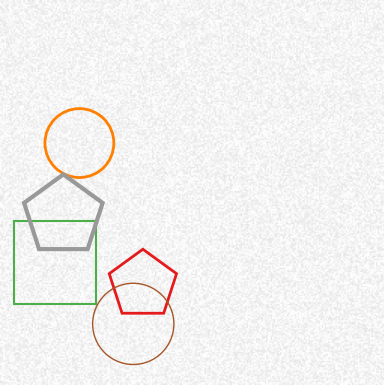[{"shape": "pentagon", "thickness": 2, "radius": 0.46, "center": [0.371, 0.261]}, {"shape": "square", "thickness": 1.5, "radius": 0.54, "center": [0.143, 0.318]}, {"shape": "circle", "thickness": 2, "radius": 0.45, "center": [0.206, 0.628]}, {"shape": "circle", "thickness": 1, "radius": 0.53, "center": [0.346, 0.159]}, {"shape": "pentagon", "thickness": 3, "radius": 0.54, "center": [0.165, 0.44]}]